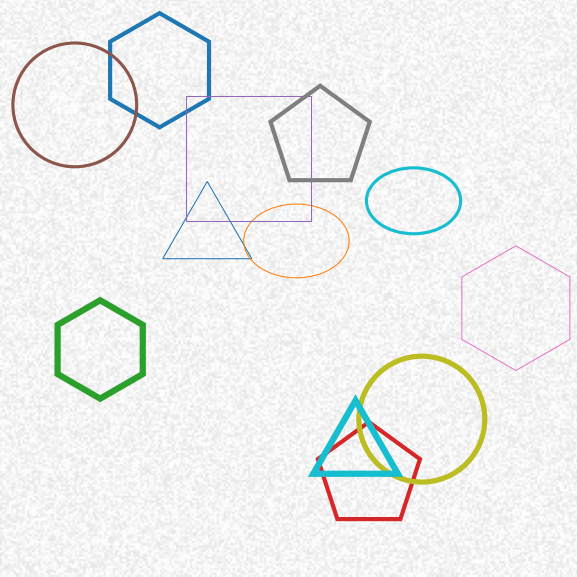[{"shape": "triangle", "thickness": 0.5, "radius": 0.45, "center": [0.359, 0.596]}, {"shape": "hexagon", "thickness": 2, "radius": 0.49, "center": [0.276, 0.877]}, {"shape": "oval", "thickness": 0.5, "radius": 0.46, "center": [0.513, 0.582]}, {"shape": "hexagon", "thickness": 3, "radius": 0.43, "center": [0.173, 0.394]}, {"shape": "pentagon", "thickness": 2, "radius": 0.46, "center": [0.639, 0.175]}, {"shape": "square", "thickness": 0.5, "radius": 0.54, "center": [0.431, 0.724]}, {"shape": "circle", "thickness": 1.5, "radius": 0.54, "center": [0.13, 0.818]}, {"shape": "hexagon", "thickness": 0.5, "radius": 0.54, "center": [0.893, 0.465]}, {"shape": "pentagon", "thickness": 2, "radius": 0.45, "center": [0.554, 0.76]}, {"shape": "circle", "thickness": 2.5, "radius": 0.55, "center": [0.73, 0.273]}, {"shape": "triangle", "thickness": 3, "radius": 0.42, "center": [0.616, 0.221]}, {"shape": "oval", "thickness": 1.5, "radius": 0.41, "center": [0.716, 0.651]}]